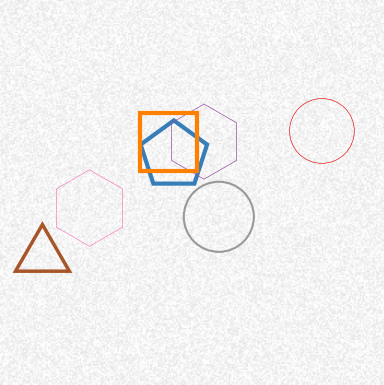[{"shape": "circle", "thickness": 0.5, "radius": 0.42, "center": [0.836, 0.66]}, {"shape": "pentagon", "thickness": 3, "radius": 0.45, "center": [0.452, 0.596]}, {"shape": "hexagon", "thickness": 0.5, "radius": 0.49, "center": [0.53, 0.632]}, {"shape": "square", "thickness": 3, "radius": 0.38, "center": [0.438, 0.631]}, {"shape": "triangle", "thickness": 2.5, "radius": 0.4, "center": [0.11, 0.336]}, {"shape": "hexagon", "thickness": 0.5, "radius": 0.5, "center": [0.232, 0.46]}, {"shape": "circle", "thickness": 1.5, "radius": 0.45, "center": [0.568, 0.437]}]